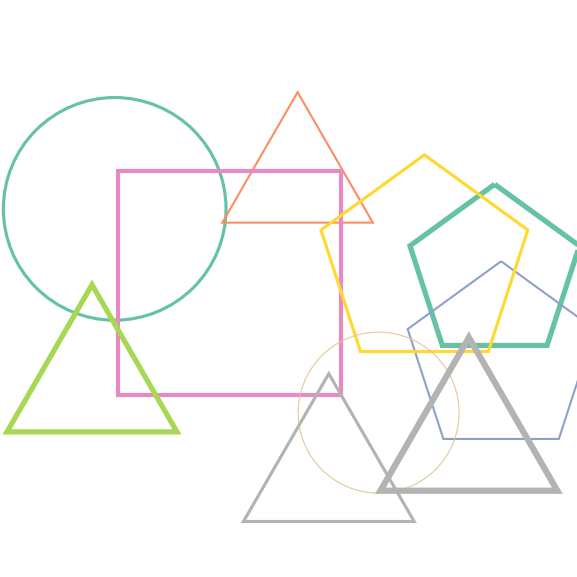[{"shape": "pentagon", "thickness": 2.5, "radius": 0.77, "center": [0.857, 0.526]}, {"shape": "circle", "thickness": 1.5, "radius": 0.96, "center": [0.199, 0.637]}, {"shape": "triangle", "thickness": 1, "radius": 0.75, "center": [0.515, 0.689]}, {"shape": "pentagon", "thickness": 1, "radius": 0.85, "center": [0.868, 0.377]}, {"shape": "square", "thickness": 2, "radius": 0.97, "center": [0.398, 0.509]}, {"shape": "triangle", "thickness": 2.5, "radius": 0.85, "center": [0.159, 0.336]}, {"shape": "pentagon", "thickness": 1.5, "radius": 0.94, "center": [0.735, 0.543]}, {"shape": "circle", "thickness": 0.5, "radius": 0.7, "center": [0.656, 0.285]}, {"shape": "triangle", "thickness": 3, "radius": 0.88, "center": [0.812, 0.238]}, {"shape": "triangle", "thickness": 1.5, "radius": 0.85, "center": [0.569, 0.181]}]